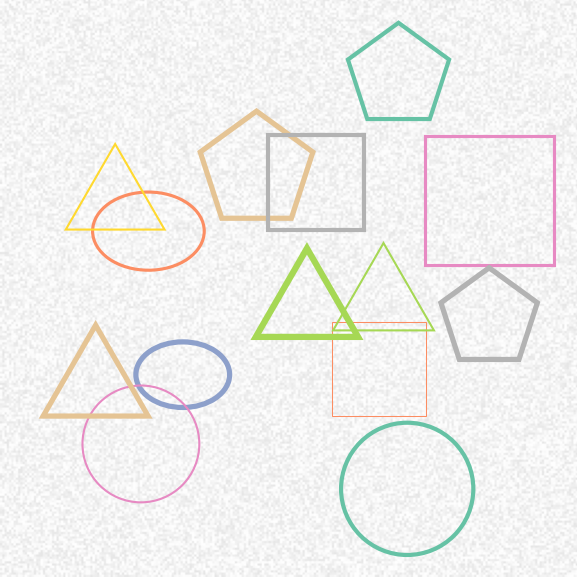[{"shape": "circle", "thickness": 2, "radius": 0.57, "center": [0.705, 0.153]}, {"shape": "pentagon", "thickness": 2, "radius": 0.46, "center": [0.69, 0.868]}, {"shape": "square", "thickness": 0.5, "radius": 0.41, "center": [0.657, 0.36]}, {"shape": "oval", "thickness": 1.5, "radius": 0.48, "center": [0.257, 0.599]}, {"shape": "oval", "thickness": 2.5, "radius": 0.41, "center": [0.316, 0.35]}, {"shape": "circle", "thickness": 1, "radius": 0.51, "center": [0.244, 0.23]}, {"shape": "square", "thickness": 1.5, "radius": 0.56, "center": [0.848, 0.652]}, {"shape": "triangle", "thickness": 3, "radius": 0.51, "center": [0.532, 0.467]}, {"shape": "triangle", "thickness": 1, "radius": 0.5, "center": [0.664, 0.477]}, {"shape": "triangle", "thickness": 1, "radius": 0.49, "center": [0.199, 0.651]}, {"shape": "triangle", "thickness": 2.5, "radius": 0.52, "center": [0.166, 0.331]}, {"shape": "pentagon", "thickness": 2.5, "radius": 0.51, "center": [0.444, 0.704]}, {"shape": "square", "thickness": 2, "radius": 0.41, "center": [0.547, 0.683]}, {"shape": "pentagon", "thickness": 2.5, "radius": 0.44, "center": [0.847, 0.448]}]